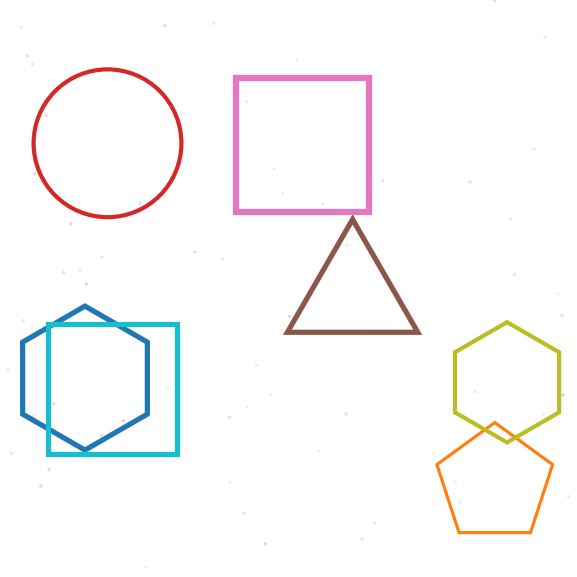[{"shape": "hexagon", "thickness": 2.5, "radius": 0.62, "center": [0.147, 0.344]}, {"shape": "pentagon", "thickness": 1.5, "radius": 0.53, "center": [0.857, 0.162]}, {"shape": "circle", "thickness": 2, "radius": 0.64, "center": [0.186, 0.751]}, {"shape": "triangle", "thickness": 2.5, "radius": 0.65, "center": [0.611, 0.489]}, {"shape": "square", "thickness": 3, "radius": 0.58, "center": [0.524, 0.748]}, {"shape": "hexagon", "thickness": 2, "radius": 0.52, "center": [0.878, 0.337]}, {"shape": "square", "thickness": 2.5, "radius": 0.56, "center": [0.195, 0.326]}]